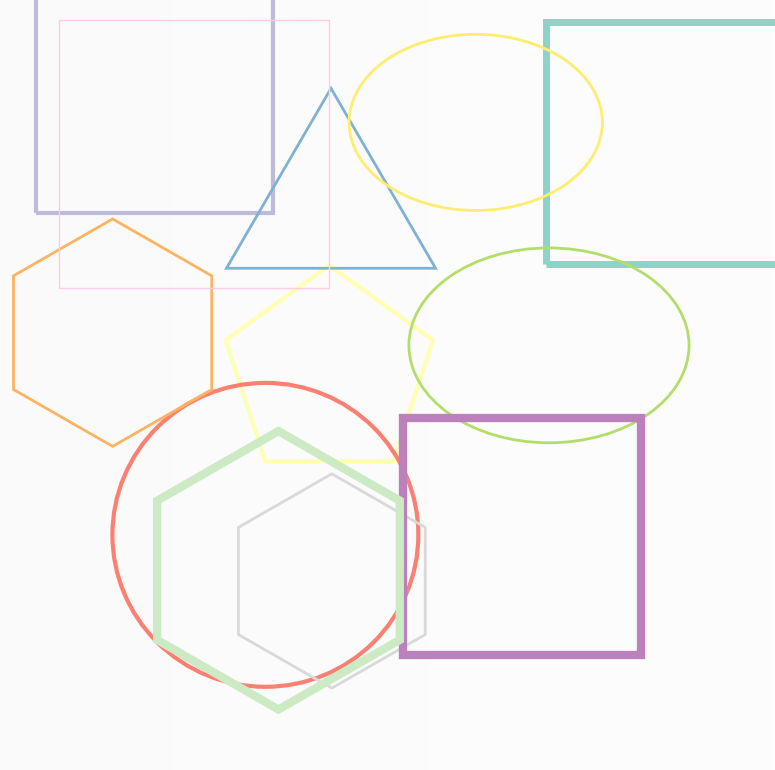[{"shape": "square", "thickness": 2.5, "radius": 0.79, "center": [0.862, 0.814]}, {"shape": "pentagon", "thickness": 1.5, "radius": 0.7, "center": [0.425, 0.515]}, {"shape": "square", "thickness": 1.5, "radius": 0.77, "center": [0.199, 0.877]}, {"shape": "circle", "thickness": 1.5, "radius": 0.99, "center": [0.342, 0.305]}, {"shape": "triangle", "thickness": 1, "radius": 0.78, "center": [0.427, 0.729]}, {"shape": "hexagon", "thickness": 1, "radius": 0.74, "center": [0.145, 0.568]}, {"shape": "oval", "thickness": 1, "radius": 0.9, "center": [0.708, 0.551]}, {"shape": "square", "thickness": 0.5, "radius": 0.87, "center": [0.251, 0.8]}, {"shape": "hexagon", "thickness": 1, "radius": 0.7, "center": [0.428, 0.245]}, {"shape": "square", "thickness": 3, "radius": 0.77, "center": [0.674, 0.303]}, {"shape": "hexagon", "thickness": 3, "radius": 0.9, "center": [0.359, 0.259]}, {"shape": "oval", "thickness": 1, "radius": 0.82, "center": [0.614, 0.841]}]